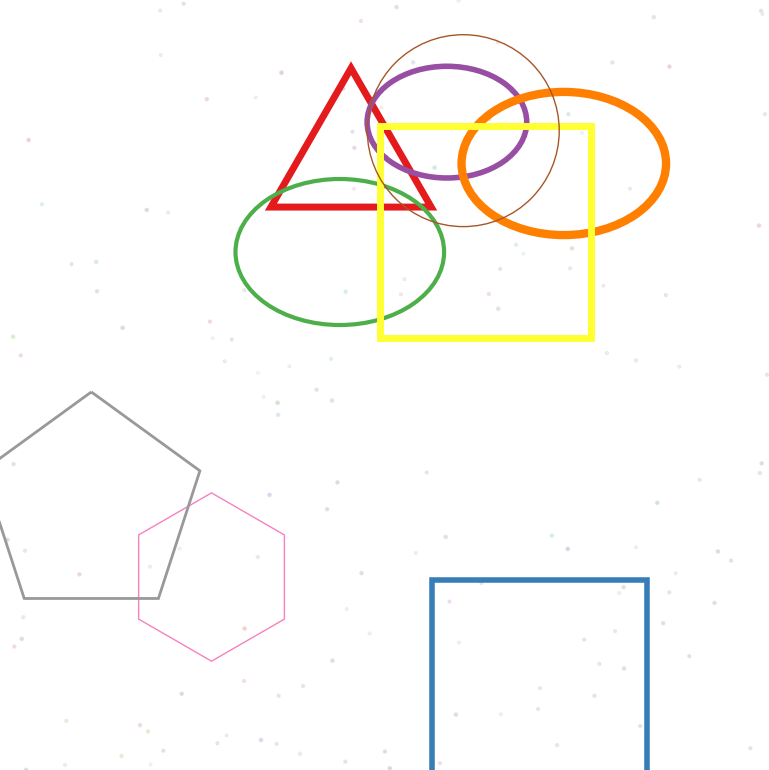[{"shape": "triangle", "thickness": 2.5, "radius": 0.6, "center": [0.456, 0.791]}, {"shape": "square", "thickness": 2, "radius": 0.7, "center": [0.701, 0.107]}, {"shape": "oval", "thickness": 1.5, "radius": 0.68, "center": [0.441, 0.673]}, {"shape": "oval", "thickness": 2, "radius": 0.52, "center": [0.58, 0.841]}, {"shape": "oval", "thickness": 3, "radius": 0.66, "center": [0.732, 0.788]}, {"shape": "square", "thickness": 2.5, "radius": 0.69, "center": [0.631, 0.699]}, {"shape": "circle", "thickness": 0.5, "radius": 0.62, "center": [0.602, 0.83]}, {"shape": "hexagon", "thickness": 0.5, "radius": 0.55, "center": [0.275, 0.251]}, {"shape": "pentagon", "thickness": 1, "radius": 0.74, "center": [0.119, 0.343]}]